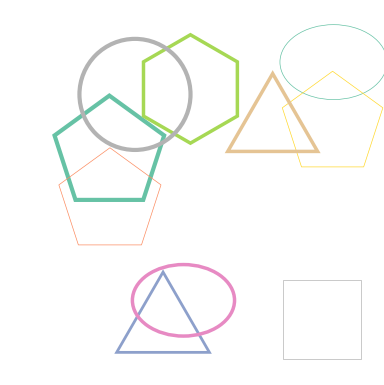[{"shape": "oval", "thickness": 0.5, "radius": 0.7, "center": [0.866, 0.839]}, {"shape": "pentagon", "thickness": 3, "radius": 0.75, "center": [0.284, 0.602]}, {"shape": "pentagon", "thickness": 0.5, "radius": 0.7, "center": [0.286, 0.477]}, {"shape": "triangle", "thickness": 2, "radius": 0.7, "center": [0.424, 0.154]}, {"shape": "oval", "thickness": 2.5, "radius": 0.66, "center": [0.477, 0.22]}, {"shape": "hexagon", "thickness": 2.5, "radius": 0.7, "center": [0.495, 0.769]}, {"shape": "pentagon", "thickness": 0.5, "radius": 0.69, "center": [0.864, 0.678]}, {"shape": "triangle", "thickness": 2.5, "radius": 0.67, "center": [0.708, 0.674]}, {"shape": "square", "thickness": 0.5, "radius": 0.51, "center": [0.836, 0.171]}, {"shape": "circle", "thickness": 3, "radius": 0.72, "center": [0.351, 0.755]}]